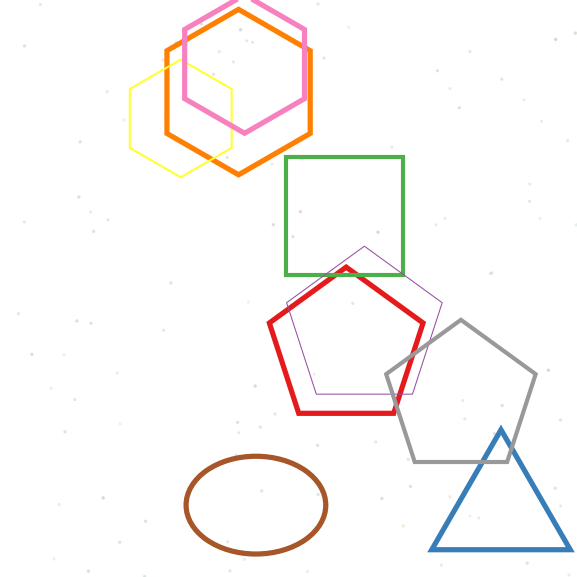[{"shape": "pentagon", "thickness": 2.5, "radius": 0.7, "center": [0.599, 0.397]}, {"shape": "triangle", "thickness": 2.5, "radius": 0.69, "center": [0.868, 0.116]}, {"shape": "square", "thickness": 2, "radius": 0.51, "center": [0.597, 0.625]}, {"shape": "pentagon", "thickness": 0.5, "radius": 0.71, "center": [0.631, 0.431]}, {"shape": "hexagon", "thickness": 2.5, "radius": 0.72, "center": [0.413, 0.84]}, {"shape": "hexagon", "thickness": 1, "radius": 0.51, "center": [0.313, 0.794]}, {"shape": "oval", "thickness": 2.5, "radius": 0.6, "center": [0.443, 0.124]}, {"shape": "hexagon", "thickness": 2.5, "radius": 0.6, "center": [0.424, 0.888]}, {"shape": "pentagon", "thickness": 2, "radius": 0.68, "center": [0.798, 0.309]}]